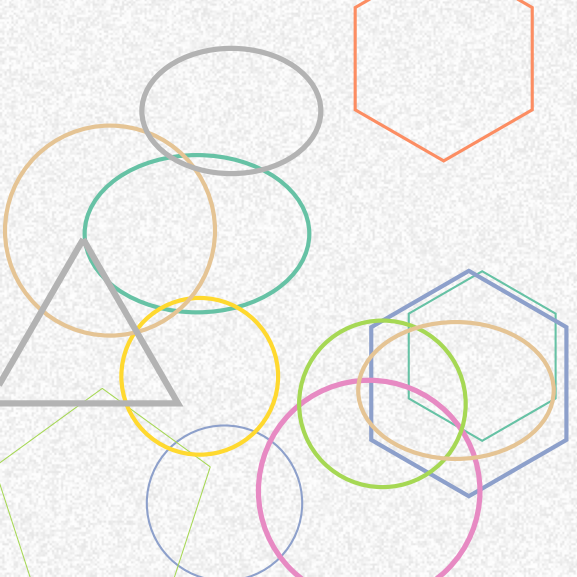[{"shape": "hexagon", "thickness": 1, "radius": 0.73, "center": [0.835, 0.383]}, {"shape": "oval", "thickness": 2, "radius": 0.97, "center": [0.341, 0.594]}, {"shape": "hexagon", "thickness": 1.5, "radius": 0.89, "center": [0.768, 0.898]}, {"shape": "circle", "thickness": 1, "radius": 0.67, "center": [0.389, 0.128]}, {"shape": "hexagon", "thickness": 2, "radius": 0.98, "center": [0.812, 0.335]}, {"shape": "circle", "thickness": 2.5, "radius": 0.96, "center": [0.639, 0.149]}, {"shape": "pentagon", "thickness": 0.5, "radius": 0.98, "center": [0.177, 0.13]}, {"shape": "circle", "thickness": 2, "radius": 0.72, "center": [0.662, 0.3]}, {"shape": "circle", "thickness": 2, "radius": 0.68, "center": [0.346, 0.347]}, {"shape": "circle", "thickness": 2, "radius": 0.91, "center": [0.19, 0.6]}, {"shape": "oval", "thickness": 2, "radius": 0.85, "center": [0.79, 0.323]}, {"shape": "oval", "thickness": 2.5, "radius": 0.77, "center": [0.401, 0.807]}, {"shape": "triangle", "thickness": 3, "radius": 0.95, "center": [0.144, 0.395]}]